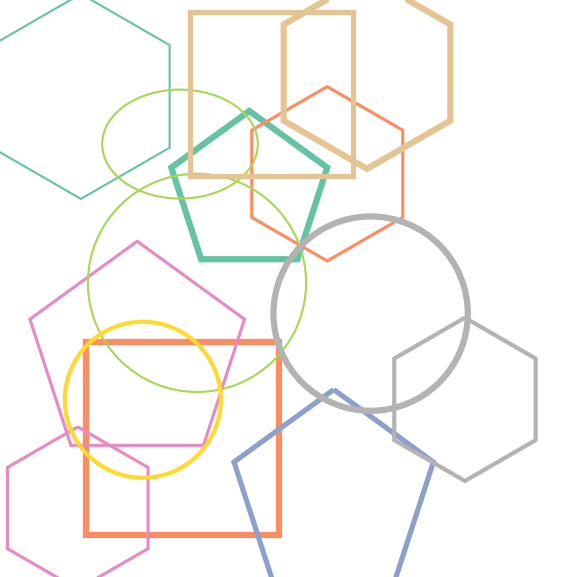[{"shape": "pentagon", "thickness": 3, "radius": 0.71, "center": [0.432, 0.665]}, {"shape": "hexagon", "thickness": 1, "radius": 0.89, "center": [0.14, 0.832]}, {"shape": "square", "thickness": 3, "radius": 0.84, "center": [0.316, 0.24]}, {"shape": "hexagon", "thickness": 1.5, "radius": 0.75, "center": [0.567, 0.698]}, {"shape": "pentagon", "thickness": 2.5, "radius": 0.91, "center": [0.578, 0.143]}, {"shape": "hexagon", "thickness": 1.5, "radius": 0.7, "center": [0.135, 0.119]}, {"shape": "pentagon", "thickness": 1.5, "radius": 0.98, "center": [0.238, 0.386]}, {"shape": "circle", "thickness": 1, "radius": 0.94, "center": [0.341, 0.509]}, {"shape": "oval", "thickness": 1, "radius": 0.67, "center": [0.312, 0.75]}, {"shape": "circle", "thickness": 2, "radius": 0.68, "center": [0.247, 0.307]}, {"shape": "hexagon", "thickness": 3, "radius": 0.83, "center": [0.636, 0.873]}, {"shape": "square", "thickness": 2.5, "radius": 0.71, "center": [0.47, 0.836]}, {"shape": "hexagon", "thickness": 2, "radius": 0.71, "center": [0.805, 0.308]}, {"shape": "circle", "thickness": 3, "radius": 0.84, "center": [0.642, 0.456]}]